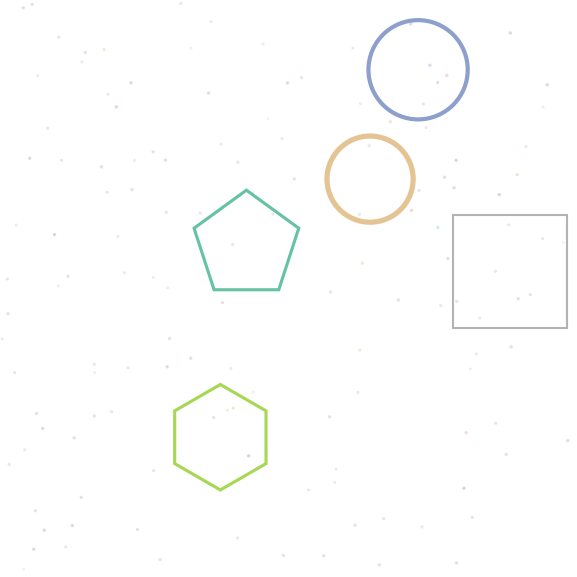[{"shape": "pentagon", "thickness": 1.5, "radius": 0.48, "center": [0.427, 0.575]}, {"shape": "circle", "thickness": 2, "radius": 0.43, "center": [0.724, 0.878]}, {"shape": "hexagon", "thickness": 1.5, "radius": 0.46, "center": [0.382, 0.242]}, {"shape": "circle", "thickness": 2.5, "radius": 0.37, "center": [0.641, 0.689]}, {"shape": "square", "thickness": 1, "radius": 0.49, "center": [0.883, 0.529]}]